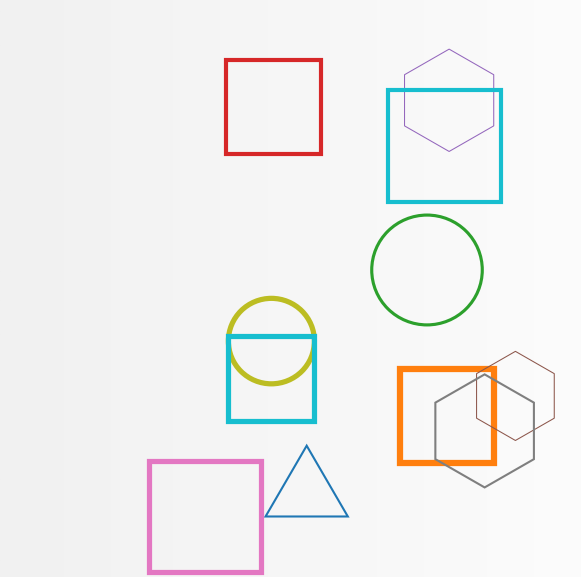[{"shape": "triangle", "thickness": 1, "radius": 0.41, "center": [0.528, 0.146]}, {"shape": "square", "thickness": 3, "radius": 0.41, "center": [0.769, 0.279]}, {"shape": "circle", "thickness": 1.5, "radius": 0.48, "center": [0.735, 0.532]}, {"shape": "square", "thickness": 2, "radius": 0.41, "center": [0.471, 0.814]}, {"shape": "hexagon", "thickness": 0.5, "radius": 0.44, "center": [0.773, 0.825]}, {"shape": "hexagon", "thickness": 0.5, "radius": 0.39, "center": [0.887, 0.314]}, {"shape": "square", "thickness": 2.5, "radius": 0.48, "center": [0.353, 0.105]}, {"shape": "hexagon", "thickness": 1, "radius": 0.49, "center": [0.834, 0.253]}, {"shape": "circle", "thickness": 2.5, "radius": 0.37, "center": [0.467, 0.409]}, {"shape": "square", "thickness": 2, "radius": 0.49, "center": [0.765, 0.746]}, {"shape": "square", "thickness": 2.5, "radius": 0.37, "center": [0.466, 0.344]}]